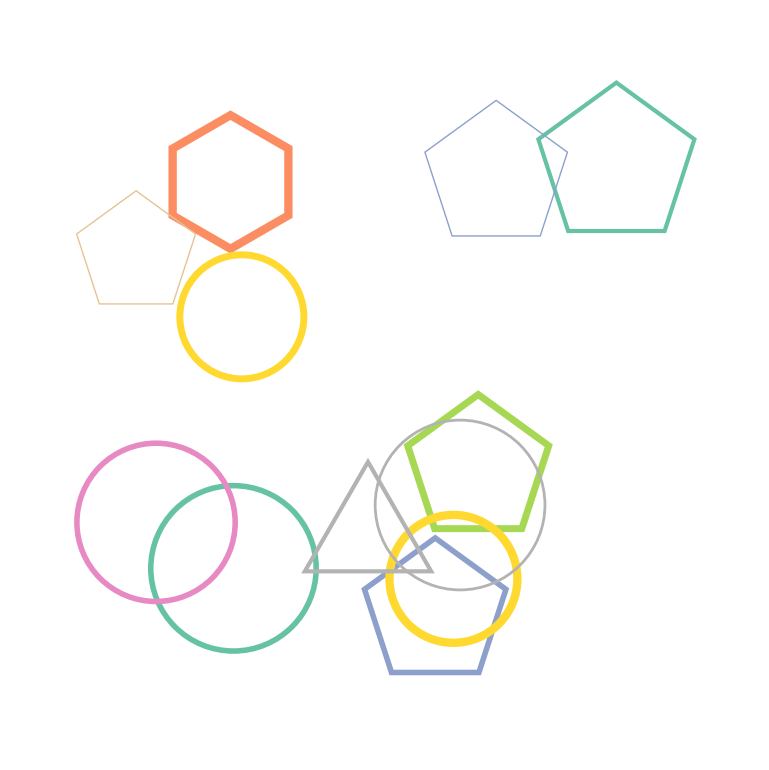[{"shape": "pentagon", "thickness": 1.5, "radius": 0.53, "center": [0.801, 0.786]}, {"shape": "circle", "thickness": 2, "radius": 0.54, "center": [0.303, 0.262]}, {"shape": "hexagon", "thickness": 3, "radius": 0.43, "center": [0.299, 0.764]}, {"shape": "pentagon", "thickness": 0.5, "radius": 0.49, "center": [0.644, 0.772]}, {"shape": "pentagon", "thickness": 2, "radius": 0.48, "center": [0.565, 0.205]}, {"shape": "circle", "thickness": 2, "radius": 0.51, "center": [0.203, 0.322]}, {"shape": "pentagon", "thickness": 2.5, "radius": 0.48, "center": [0.621, 0.391]}, {"shape": "circle", "thickness": 2.5, "radius": 0.4, "center": [0.314, 0.589]}, {"shape": "circle", "thickness": 3, "radius": 0.42, "center": [0.589, 0.248]}, {"shape": "pentagon", "thickness": 0.5, "radius": 0.41, "center": [0.177, 0.671]}, {"shape": "circle", "thickness": 1, "radius": 0.55, "center": [0.597, 0.344]}, {"shape": "triangle", "thickness": 1.5, "radius": 0.47, "center": [0.478, 0.305]}]